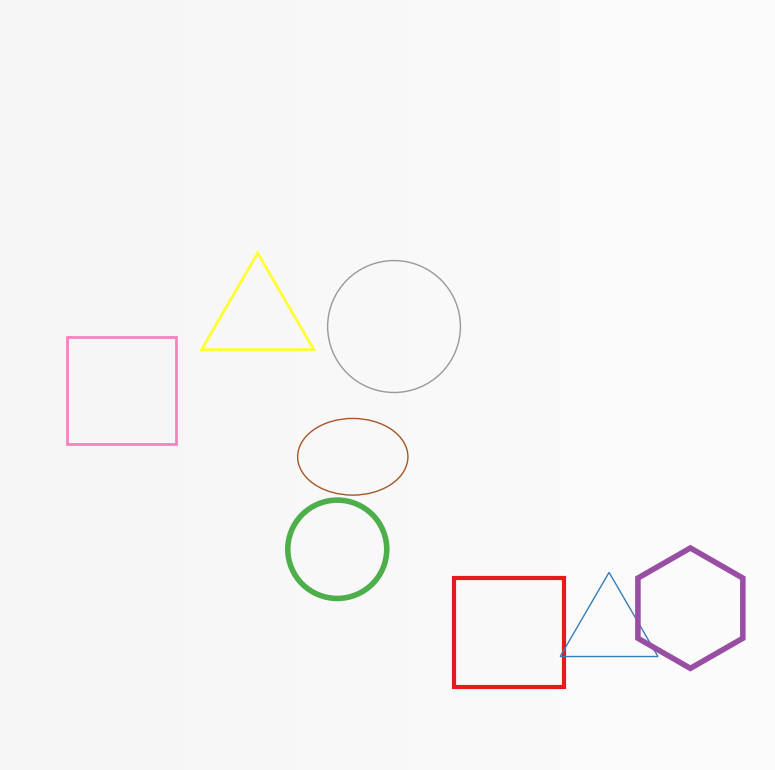[{"shape": "square", "thickness": 1.5, "radius": 0.35, "center": [0.657, 0.178]}, {"shape": "triangle", "thickness": 0.5, "radius": 0.36, "center": [0.786, 0.184]}, {"shape": "circle", "thickness": 2, "radius": 0.32, "center": [0.435, 0.287]}, {"shape": "hexagon", "thickness": 2, "radius": 0.39, "center": [0.891, 0.21]}, {"shape": "triangle", "thickness": 1, "radius": 0.42, "center": [0.332, 0.588]}, {"shape": "oval", "thickness": 0.5, "radius": 0.36, "center": [0.455, 0.407]}, {"shape": "square", "thickness": 1, "radius": 0.35, "center": [0.157, 0.493]}, {"shape": "circle", "thickness": 0.5, "radius": 0.43, "center": [0.508, 0.576]}]